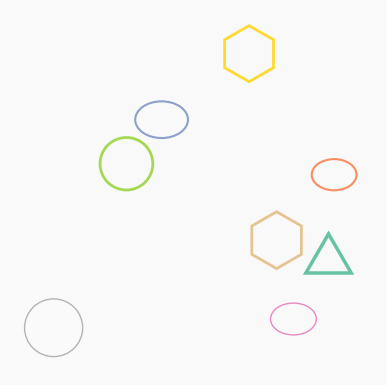[{"shape": "triangle", "thickness": 2.5, "radius": 0.34, "center": [0.848, 0.325]}, {"shape": "oval", "thickness": 1.5, "radius": 0.29, "center": [0.862, 0.546]}, {"shape": "oval", "thickness": 1.5, "radius": 0.34, "center": [0.417, 0.689]}, {"shape": "oval", "thickness": 1, "radius": 0.3, "center": [0.757, 0.171]}, {"shape": "circle", "thickness": 2, "radius": 0.34, "center": [0.326, 0.575]}, {"shape": "hexagon", "thickness": 2, "radius": 0.36, "center": [0.643, 0.861]}, {"shape": "hexagon", "thickness": 2, "radius": 0.37, "center": [0.714, 0.376]}, {"shape": "circle", "thickness": 1, "radius": 0.37, "center": [0.138, 0.149]}]